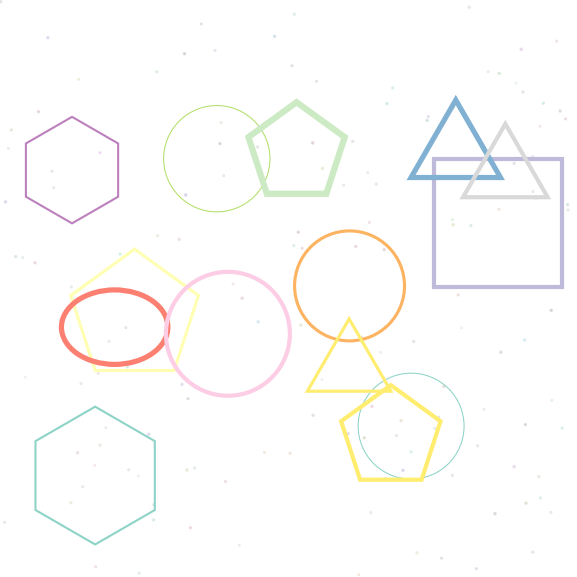[{"shape": "hexagon", "thickness": 1, "radius": 0.6, "center": [0.165, 0.176]}, {"shape": "circle", "thickness": 0.5, "radius": 0.46, "center": [0.712, 0.261]}, {"shape": "pentagon", "thickness": 1.5, "radius": 0.58, "center": [0.233, 0.452]}, {"shape": "square", "thickness": 2, "radius": 0.55, "center": [0.863, 0.613]}, {"shape": "oval", "thickness": 2.5, "radius": 0.46, "center": [0.199, 0.433]}, {"shape": "triangle", "thickness": 2.5, "radius": 0.45, "center": [0.789, 0.736]}, {"shape": "circle", "thickness": 1.5, "radius": 0.48, "center": [0.605, 0.504]}, {"shape": "circle", "thickness": 0.5, "radius": 0.46, "center": [0.375, 0.724]}, {"shape": "circle", "thickness": 2, "radius": 0.54, "center": [0.395, 0.421]}, {"shape": "triangle", "thickness": 2, "radius": 0.42, "center": [0.875, 0.7]}, {"shape": "hexagon", "thickness": 1, "radius": 0.46, "center": [0.125, 0.705]}, {"shape": "pentagon", "thickness": 3, "radius": 0.44, "center": [0.514, 0.735]}, {"shape": "pentagon", "thickness": 2, "radius": 0.45, "center": [0.677, 0.242]}, {"shape": "triangle", "thickness": 1.5, "radius": 0.42, "center": [0.605, 0.363]}]